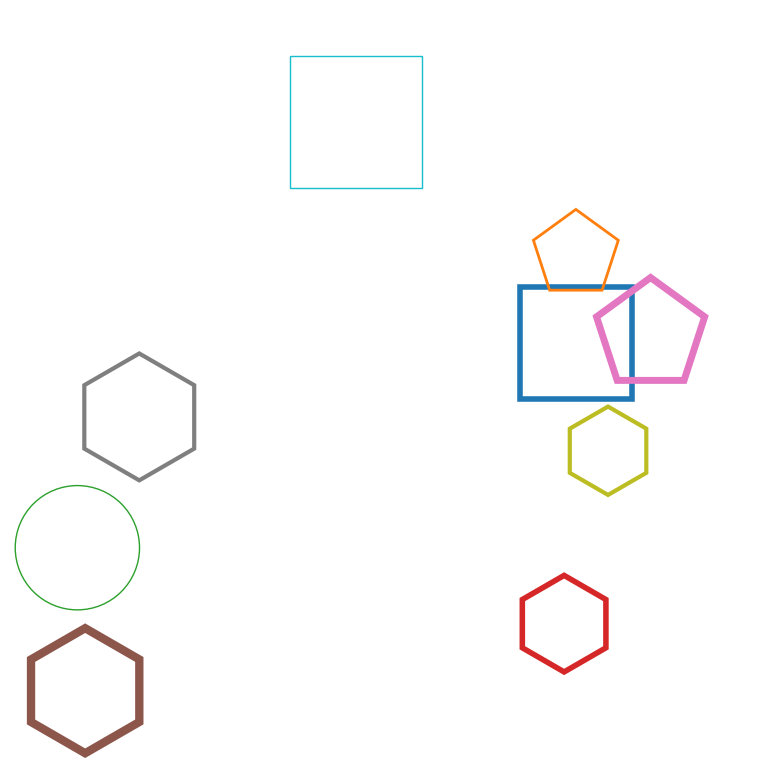[{"shape": "square", "thickness": 2, "radius": 0.36, "center": [0.748, 0.554]}, {"shape": "pentagon", "thickness": 1, "radius": 0.29, "center": [0.748, 0.67]}, {"shape": "circle", "thickness": 0.5, "radius": 0.4, "center": [0.1, 0.289]}, {"shape": "hexagon", "thickness": 2, "radius": 0.31, "center": [0.733, 0.19]}, {"shape": "hexagon", "thickness": 3, "radius": 0.41, "center": [0.111, 0.103]}, {"shape": "pentagon", "thickness": 2.5, "radius": 0.37, "center": [0.845, 0.566]}, {"shape": "hexagon", "thickness": 1.5, "radius": 0.41, "center": [0.181, 0.459]}, {"shape": "hexagon", "thickness": 1.5, "radius": 0.29, "center": [0.79, 0.415]}, {"shape": "square", "thickness": 0.5, "radius": 0.43, "center": [0.463, 0.842]}]